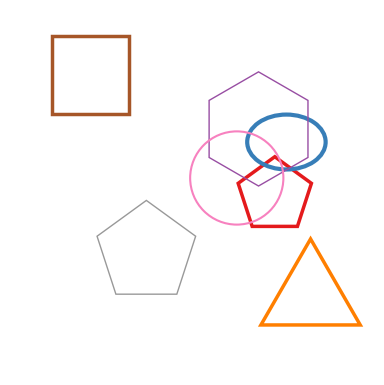[{"shape": "pentagon", "thickness": 2.5, "radius": 0.5, "center": [0.714, 0.493]}, {"shape": "oval", "thickness": 3, "radius": 0.51, "center": [0.744, 0.631]}, {"shape": "hexagon", "thickness": 1, "radius": 0.74, "center": [0.672, 0.665]}, {"shape": "triangle", "thickness": 2.5, "radius": 0.74, "center": [0.807, 0.23]}, {"shape": "square", "thickness": 2.5, "radius": 0.5, "center": [0.236, 0.805]}, {"shape": "circle", "thickness": 1.5, "radius": 0.61, "center": [0.615, 0.538]}, {"shape": "pentagon", "thickness": 1, "radius": 0.67, "center": [0.38, 0.345]}]